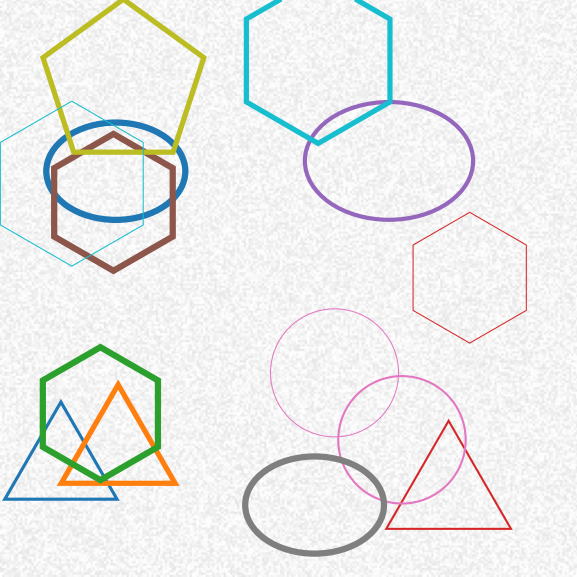[{"shape": "triangle", "thickness": 1.5, "radius": 0.56, "center": [0.105, 0.191]}, {"shape": "oval", "thickness": 3, "radius": 0.6, "center": [0.201, 0.703]}, {"shape": "triangle", "thickness": 2.5, "radius": 0.57, "center": [0.205, 0.219]}, {"shape": "hexagon", "thickness": 3, "radius": 0.58, "center": [0.174, 0.283]}, {"shape": "hexagon", "thickness": 0.5, "radius": 0.57, "center": [0.813, 0.518]}, {"shape": "triangle", "thickness": 1, "radius": 0.62, "center": [0.777, 0.146]}, {"shape": "oval", "thickness": 2, "radius": 0.73, "center": [0.674, 0.72]}, {"shape": "hexagon", "thickness": 3, "radius": 0.59, "center": [0.196, 0.649]}, {"shape": "circle", "thickness": 0.5, "radius": 0.55, "center": [0.579, 0.353]}, {"shape": "circle", "thickness": 1, "radius": 0.55, "center": [0.696, 0.238]}, {"shape": "oval", "thickness": 3, "radius": 0.6, "center": [0.545, 0.125]}, {"shape": "pentagon", "thickness": 2.5, "radius": 0.73, "center": [0.214, 0.854]}, {"shape": "hexagon", "thickness": 2.5, "radius": 0.72, "center": [0.551, 0.894]}, {"shape": "hexagon", "thickness": 0.5, "radius": 0.71, "center": [0.124, 0.681]}]